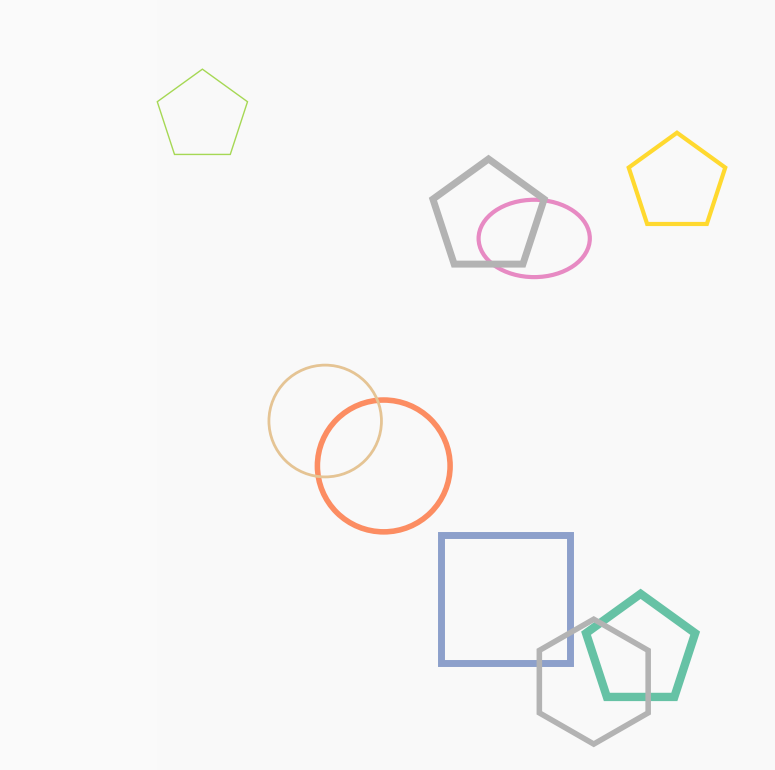[{"shape": "pentagon", "thickness": 3, "radius": 0.37, "center": [0.827, 0.155]}, {"shape": "circle", "thickness": 2, "radius": 0.43, "center": [0.495, 0.395]}, {"shape": "square", "thickness": 2.5, "radius": 0.42, "center": [0.652, 0.222]}, {"shape": "oval", "thickness": 1.5, "radius": 0.36, "center": [0.689, 0.69]}, {"shape": "pentagon", "thickness": 0.5, "radius": 0.31, "center": [0.261, 0.849]}, {"shape": "pentagon", "thickness": 1.5, "radius": 0.33, "center": [0.874, 0.762]}, {"shape": "circle", "thickness": 1, "radius": 0.36, "center": [0.42, 0.453]}, {"shape": "hexagon", "thickness": 2, "radius": 0.41, "center": [0.766, 0.115]}, {"shape": "pentagon", "thickness": 2.5, "radius": 0.38, "center": [0.63, 0.718]}]